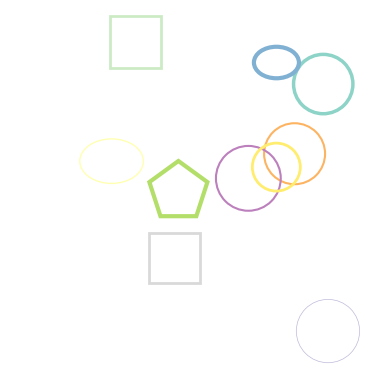[{"shape": "circle", "thickness": 2.5, "radius": 0.39, "center": [0.84, 0.782]}, {"shape": "oval", "thickness": 1, "radius": 0.41, "center": [0.29, 0.581]}, {"shape": "circle", "thickness": 0.5, "radius": 0.41, "center": [0.852, 0.14]}, {"shape": "oval", "thickness": 3, "radius": 0.29, "center": [0.718, 0.838]}, {"shape": "circle", "thickness": 1.5, "radius": 0.4, "center": [0.765, 0.601]}, {"shape": "pentagon", "thickness": 3, "radius": 0.4, "center": [0.463, 0.503]}, {"shape": "square", "thickness": 2, "radius": 0.33, "center": [0.454, 0.33]}, {"shape": "circle", "thickness": 1.5, "radius": 0.42, "center": [0.645, 0.537]}, {"shape": "square", "thickness": 2, "radius": 0.33, "center": [0.352, 0.891]}, {"shape": "circle", "thickness": 2, "radius": 0.31, "center": [0.718, 0.566]}]